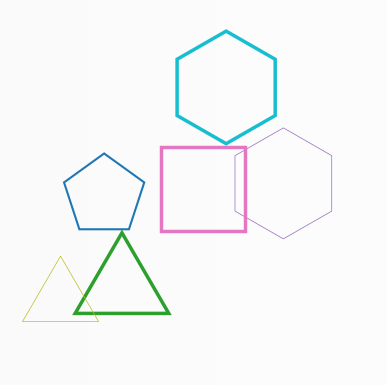[{"shape": "pentagon", "thickness": 1.5, "radius": 0.54, "center": [0.269, 0.493]}, {"shape": "triangle", "thickness": 2.5, "radius": 0.7, "center": [0.315, 0.256]}, {"shape": "hexagon", "thickness": 0.5, "radius": 0.72, "center": [0.731, 0.524]}, {"shape": "square", "thickness": 2.5, "radius": 0.54, "center": [0.523, 0.509]}, {"shape": "triangle", "thickness": 0.5, "radius": 0.57, "center": [0.156, 0.221]}, {"shape": "hexagon", "thickness": 2.5, "radius": 0.73, "center": [0.584, 0.773]}]